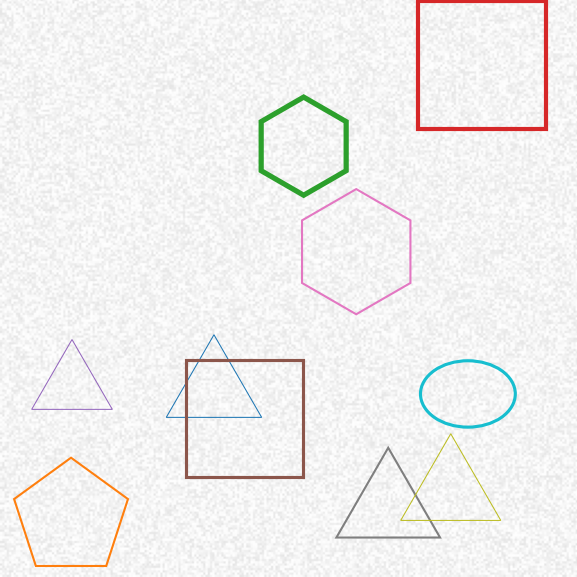[{"shape": "triangle", "thickness": 0.5, "radius": 0.48, "center": [0.37, 0.324]}, {"shape": "pentagon", "thickness": 1, "radius": 0.52, "center": [0.123, 0.103]}, {"shape": "hexagon", "thickness": 2.5, "radius": 0.42, "center": [0.526, 0.746]}, {"shape": "square", "thickness": 2, "radius": 0.55, "center": [0.834, 0.886]}, {"shape": "triangle", "thickness": 0.5, "radius": 0.4, "center": [0.125, 0.331]}, {"shape": "square", "thickness": 1.5, "radius": 0.51, "center": [0.423, 0.274]}, {"shape": "hexagon", "thickness": 1, "radius": 0.54, "center": [0.617, 0.563]}, {"shape": "triangle", "thickness": 1, "radius": 0.52, "center": [0.672, 0.12]}, {"shape": "triangle", "thickness": 0.5, "radius": 0.5, "center": [0.781, 0.148]}, {"shape": "oval", "thickness": 1.5, "radius": 0.41, "center": [0.81, 0.317]}]